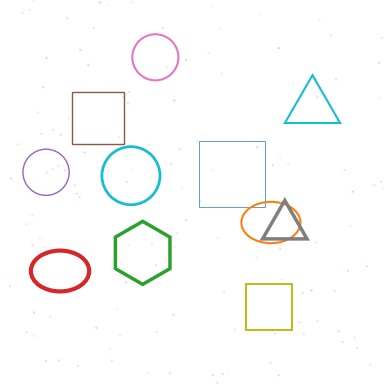[{"shape": "square", "thickness": 0.5, "radius": 0.43, "center": [0.602, 0.548]}, {"shape": "oval", "thickness": 1.5, "radius": 0.38, "center": [0.704, 0.422]}, {"shape": "hexagon", "thickness": 2.5, "radius": 0.41, "center": [0.371, 0.343]}, {"shape": "oval", "thickness": 3, "radius": 0.38, "center": [0.156, 0.296]}, {"shape": "circle", "thickness": 1, "radius": 0.3, "center": [0.12, 0.552]}, {"shape": "square", "thickness": 1, "radius": 0.33, "center": [0.254, 0.694]}, {"shape": "circle", "thickness": 1.5, "radius": 0.3, "center": [0.404, 0.851]}, {"shape": "triangle", "thickness": 2.5, "radius": 0.33, "center": [0.74, 0.413]}, {"shape": "square", "thickness": 1.5, "radius": 0.3, "center": [0.698, 0.202]}, {"shape": "triangle", "thickness": 1.5, "radius": 0.41, "center": [0.812, 0.722]}, {"shape": "circle", "thickness": 2, "radius": 0.38, "center": [0.34, 0.544]}]